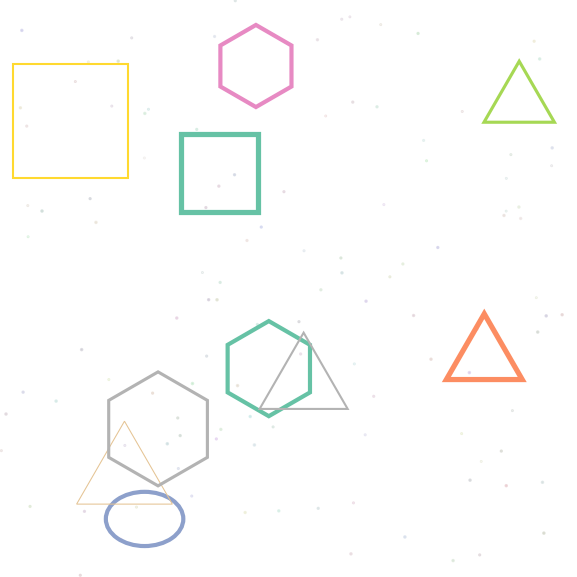[{"shape": "square", "thickness": 2.5, "radius": 0.33, "center": [0.38, 0.699]}, {"shape": "hexagon", "thickness": 2, "radius": 0.41, "center": [0.465, 0.361]}, {"shape": "triangle", "thickness": 2.5, "radius": 0.38, "center": [0.839, 0.38]}, {"shape": "oval", "thickness": 2, "radius": 0.34, "center": [0.25, 0.101]}, {"shape": "hexagon", "thickness": 2, "radius": 0.36, "center": [0.443, 0.885]}, {"shape": "triangle", "thickness": 1.5, "radius": 0.35, "center": [0.899, 0.823]}, {"shape": "square", "thickness": 1, "radius": 0.5, "center": [0.122, 0.79]}, {"shape": "triangle", "thickness": 0.5, "radius": 0.48, "center": [0.216, 0.174]}, {"shape": "triangle", "thickness": 1, "radius": 0.44, "center": [0.526, 0.335]}, {"shape": "hexagon", "thickness": 1.5, "radius": 0.49, "center": [0.274, 0.256]}]